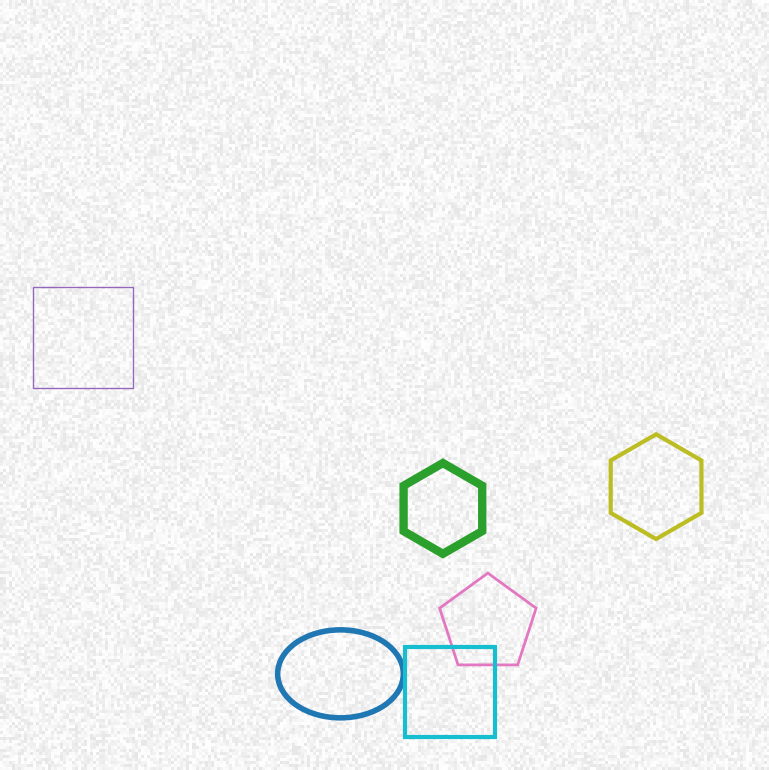[{"shape": "oval", "thickness": 2, "radius": 0.41, "center": [0.442, 0.125]}, {"shape": "hexagon", "thickness": 3, "radius": 0.29, "center": [0.575, 0.34]}, {"shape": "square", "thickness": 0.5, "radius": 0.33, "center": [0.107, 0.562]}, {"shape": "pentagon", "thickness": 1, "radius": 0.33, "center": [0.634, 0.19]}, {"shape": "hexagon", "thickness": 1.5, "radius": 0.34, "center": [0.852, 0.368]}, {"shape": "square", "thickness": 1.5, "radius": 0.29, "center": [0.584, 0.102]}]